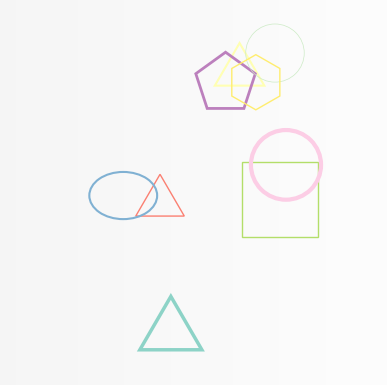[{"shape": "triangle", "thickness": 2.5, "radius": 0.46, "center": [0.441, 0.138]}, {"shape": "triangle", "thickness": 1.5, "radius": 0.37, "center": [0.618, 0.814]}, {"shape": "triangle", "thickness": 1, "radius": 0.36, "center": [0.413, 0.475]}, {"shape": "oval", "thickness": 1.5, "radius": 0.44, "center": [0.318, 0.492]}, {"shape": "square", "thickness": 1, "radius": 0.49, "center": [0.722, 0.483]}, {"shape": "circle", "thickness": 3, "radius": 0.45, "center": [0.738, 0.572]}, {"shape": "pentagon", "thickness": 2, "radius": 0.4, "center": [0.582, 0.784]}, {"shape": "circle", "thickness": 0.5, "radius": 0.38, "center": [0.71, 0.862]}, {"shape": "hexagon", "thickness": 1, "radius": 0.36, "center": [0.66, 0.786]}]